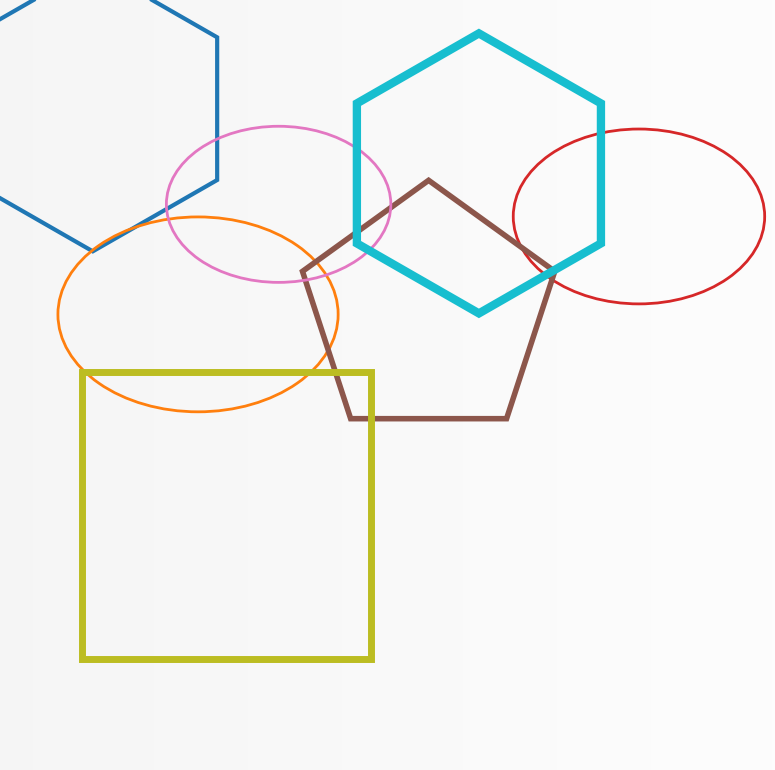[{"shape": "hexagon", "thickness": 1.5, "radius": 0.93, "center": [0.12, 0.859]}, {"shape": "oval", "thickness": 1, "radius": 0.9, "center": [0.256, 0.592]}, {"shape": "oval", "thickness": 1, "radius": 0.81, "center": [0.824, 0.719]}, {"shape": "pentagon", "thickness": 2, "radius": 0.86, "center": [0.553, 0.595]}, {"shape": "oval", "thickness": 1, "radius": 0.72, "center": [0.359, 0.735]}, {"shape": "square", "thickness": 2.5, "radius": 0.93, "center": [0.292, 0.331]}, {"shape": "hexagon", "thickness": 3, "radius": 0.91, "center": [0.618, 0.775]}]